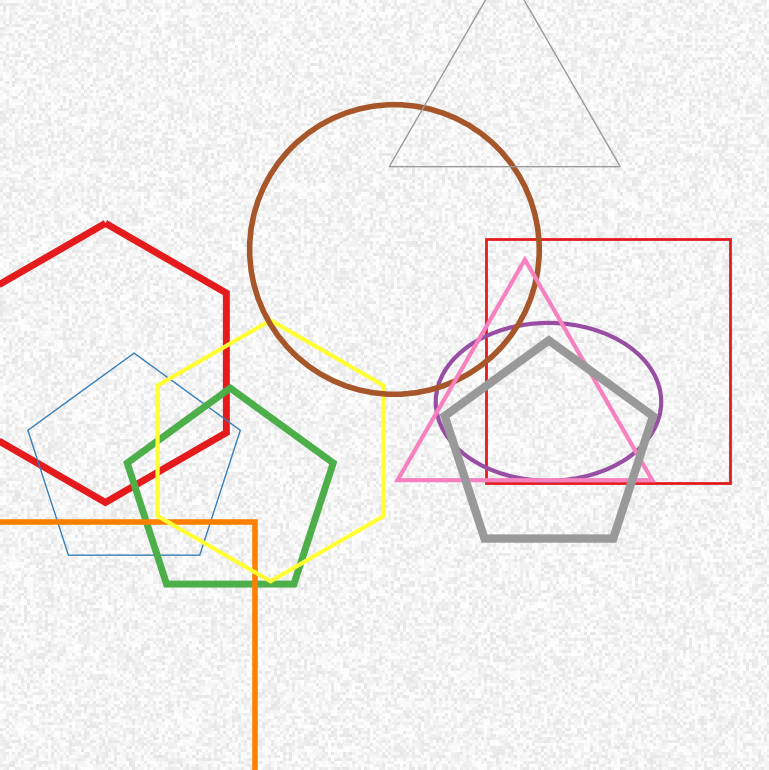[{"shape": "hexagon", "thickness": 2.5, "radius": 0.91, "center": [0.137, 0.529]}, {"shape": "square", "thickness": 1, "radius": 0.79, "center": [0.79, 0.531]}, {"shape": "pentagon", "thickness": 0.5, "radius": 0.73, "center": [0.174, 0.396]}, {"shape": "pentagon", "thickness": 2.5, "radius": 0.7, "center": [0.299, 0.355]}, {"shape": "oval", "thickness": 1.5, "radius": 0.73, "center": [0.712, 0.478]}, {"shape": "square", "thickness": 2, "radius": 0.86, "center": [0.16, 0.151]}, {"shape": "hexagon", "thickness": 1.5, "radius": 0.85, "center": [0.351, 0.415]}, {"shape": "circle", "thickness": 2, "radius": 0.94, "center": [0.512, 0.676]}, {"shape": "triangle", "thickness": 1.5, "radius": 0.96, "center": [0.682, 0.472]}, {"shape": "triangle", "thickness": 0.5, "radius": 0.87, "center": [0.656, 0.87]}, {"shape": "pentagon", "thickness": 3, "radius": 0.71, "center": [0.713, 0.416]}]